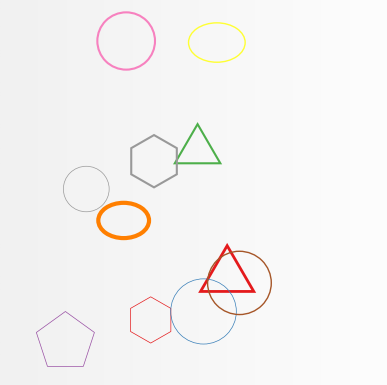[{"shape": "triangle", "thickness": 2, "radius": 0.4, "center": [0.586, 0.283]}, {"shape": "hexagon", "thickness": 0.5, "radius": 0.3, "center": [0.389, 0.169]}, {"shape": "circle", "thickness": 0.5, "radius": 0.42, "center": [0.525, 0.191]}, {"shape": "triangle", "thickness": 1.5, "radius": 0.34, "center": [0.51, 0.61]}, {"shape": "pentagon", "thickness": 0.5, "radius": 0.39, "center": [0.169, 0.112]}, {"shape": "oval", "thickness": 3, "radius": 0.33, "center": [0.319, 0.427]}, {"shape": "oval", "thickness": 1, "radius": 0.37, "center": [0.56, 0.89]}, {"shape": "circle", "thickness": 1, "radius": 0.41, "center": [0.618, 0.265]}, {"shape": "circle", "thickness": 1.5, "radius": 0.37, "center": [0.326, 0.894]}, {"shape": "circle", "thickness": 0.5, "radius": 0.3, "center": [0.223, 0.509]}, {"shape": "hexagon", "thickness": 1.5, "radius": 0.34, "center": [0.397, 0.581]}]